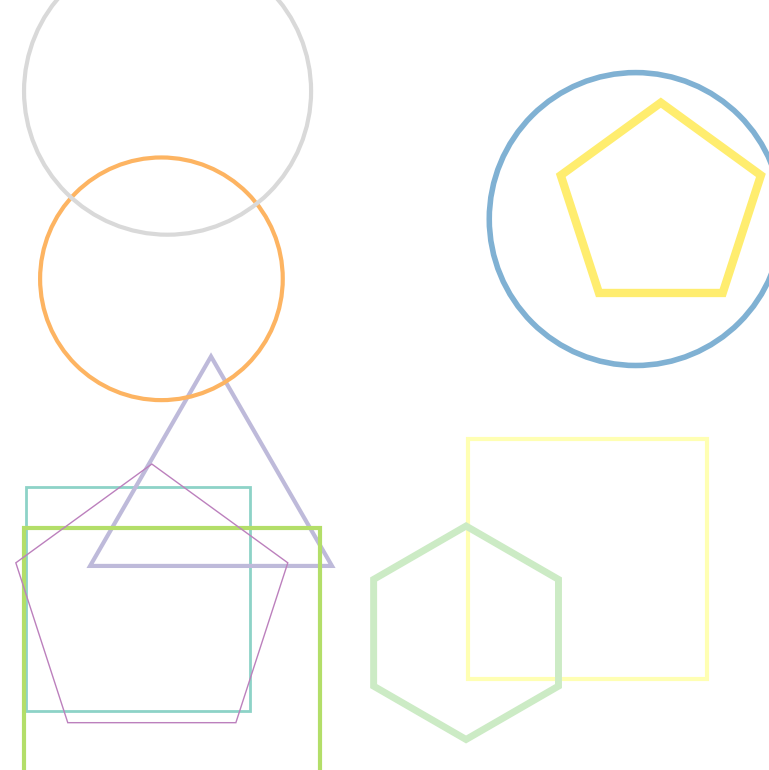[{"shape": "square", "thickness": 1, "radius": 0.73, "center": [0.18, 0.222]}, {"shape": "square", "thickness": 1.5, "radius": 0.78, "center": [0.763, 0.274]}, {"shape": "triangle", "thickness": 1.5, "radius": 0.91, "center": [0.274, 0.356]}, {"shape": "circle", "thickness": 2, "radius": 0.95, "center": [0.826, 0.716]}, {"shape": "circle", "thickness": 1.5, "radius": 0.79, "center": [0.21, 0.638]}, {"shape": "square", "thickness": 1.5, "radius": 0.96, "center": [0.224, 0.122]}, {"shape": "circle", "thickness": 1.5, "radius": 0.93, "center": [0.218, 0.882]}, {"shape": "pentagon", "thickness": 0.5, "radius": 0.93, "center": [0.197, 0.212]}, {"shape": "hexagon", "thickness": 2.5, "radius": 0.69, "center": [0.605, 0.178]}, {"shape": "pentagon", "thickness": 3, "radius": 0.68, "center": [0.858, 0.73]}]